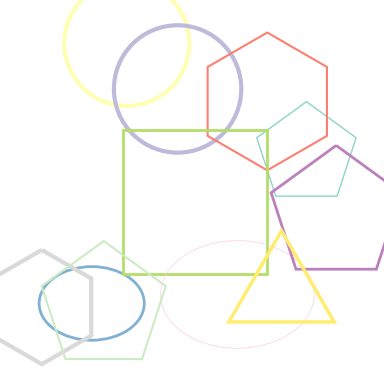[{"shape": "pentagon", "thickness": 1, "radius": 0.68, "center": [0.796, 0.6]}, {"shape": "circle", "thickness": 3, "radius": 0.81, "center": [0.329, 0.887]}, {"shape": "circle", "thickness": 3, "radius": 0.83, "center": [0.461, 0.769]}, {"shape": "hexagon", "thickness": 1.5, "radius": 0.89, "center": [0.694, 0.737]}, {"shape": "oval", "thickness": 2, "radius": 0.68, "center": [0.238, 0.212]}, {"shape": "square", "thickness": 2, "radius": 0.94, "center": [0.507, 0.476]}, {"shape": "oval", "thickness": 0.5, "radius": 1.0, "center": [0.617, 0.235]}, {"shape": "hexagon", "thickness": 3, "radius": 0.74, "center": [0.108, 0.202]}, {"shape": "pentagon", "thickness": 2, "radius": 0.89, "center": [0.873, 0.445]}, {"shape": "pentagon", "thickness": 1.5, "radius": 0.85, "center": [0.269, 0.204]}, {"shape": "triangle", "thickness": 2.5, "radius": 0.79, "center": [0.731, 0.243]}]